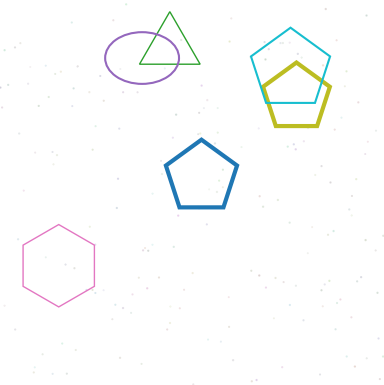[{"shape": "pentagon", "thickness": 3, "radius": 0.49, "center": [0.523, 0.54]}, {"shape": "triangle", "thickness": 1, "radius": 0.45, "center": [0.441, 0.879]}, {"shape": "oval", "thickness": 1.5, "radius": 0.48, "center": [0.369, 0.849]}, {"shape": "hexagon", "thickness": 1, "radius": 0.53, "center": [0.153, 0.31]}, {"shape": "pentagon", "thickness": 3, "radius": 0.46, "center": [0.77, 0.746]}, {"shape": "pentagon", "thickness": 1.5, "radius": 0.54, "center": [0.755, 0.82]}]